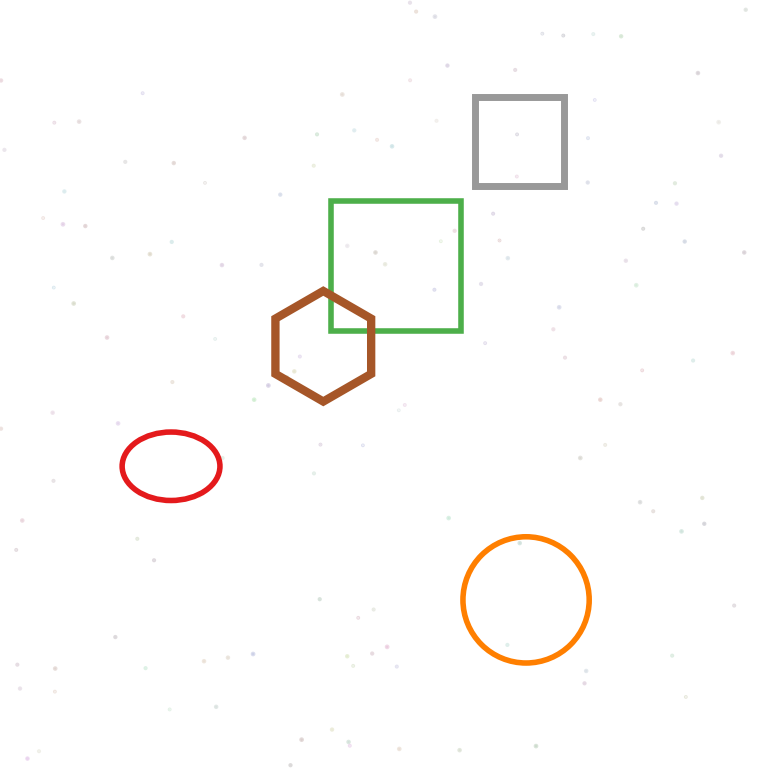[{"shape": "oval", "thickness": 2, "radius": 0.32, "center": [0.222, 0.394]}, {"shape": "square", "thickness": 2, "radius": 0.42, "center": [0.514, 0.655]}, {"shape": "circle", "thickness": 2, "radius": 0.41, "center": [0.683, 0.221]}, {"shape": "hexagon", "thickness": 3, "radius": 0.36, "center": [0.42, 0.55]}, {"shape": "square", "thickness": 2.5, "radius": 0.29, "center": [0.675, 0.816]}]